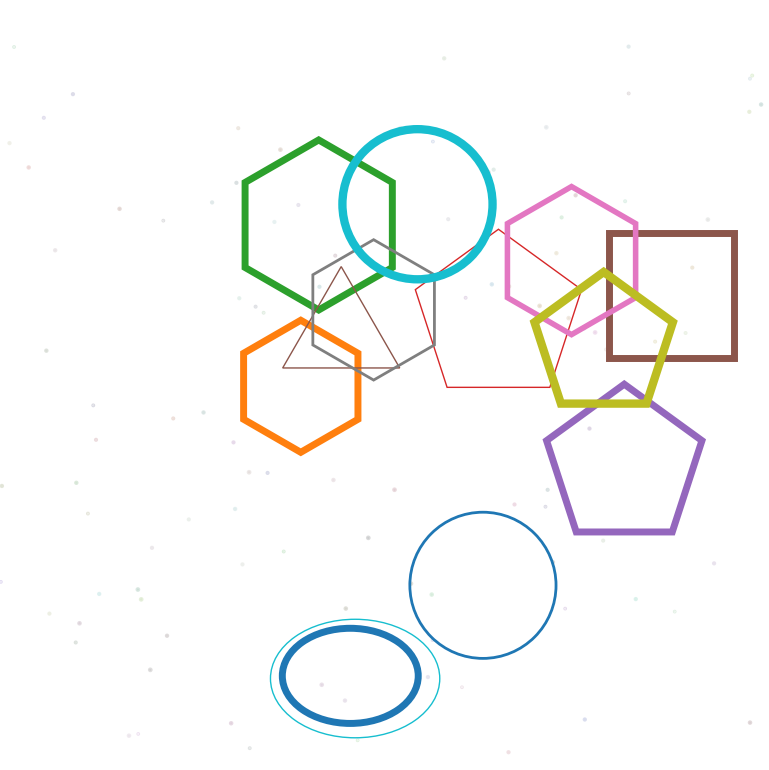[{"shape": "circle", "thickness": 1, "radius": 0.47, "center": [0.627, 0.24]}, {"shape": "oval", "thickness": 2.5, "radius": 0.44, "center": [0.455, 0.122]}, {"shape": "hexagon", "thickness": 2.5, "radius": 0.43, "center": [0.391, 0.498]}, {"shape": "hexagon", "thickness": 2.5, "radius": 0.55, "center": [0.414, 0.708]}, {"shape": "pentagon", "thickness": 0.5, "radius": 0.57, "center": [0.647, 0.589]}, {"shape": "pentagon", "thickness": 2.5, "radius": 0.53, "center": [0.811, 0.395]}, {"shape": "square", "thickness": 2.5, "radius": 0.41, "center": [0.872, 0.616]}, {"shape": "triangle", "thickness": 0.5, "radius": 0.44, "center": [0.443, 0.566]}, {"shape": "hexagon", "thickness": 2, "radius": 0.48, "center": [0.742, 0.662]}, {"shape": "hexagon", "thickness": 1, "radius": 0.46, "center": [0.485, 0.598]}, {"shape": "pentagon", "thickness": 3, "radius": 0.47, "center": [0.784, 0.552]}, {"shape": "oval", "thickness": 0.5, "radius": 0.55, "center": [0.461, 0.119]}, {"shape": "circle", "thickness": 3, "radius": 0.49, "center": [0.542, 0.735]}]